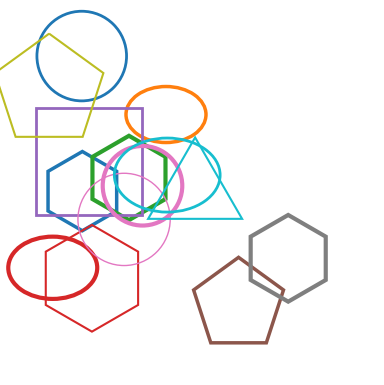[{"shape": "hexagon", "thickness": 2.5, "radius": 0.51, "center": [0.214, 0.504]}, {"shape": "circle", "thickness": 2, "radius": 0.58, "center": [0.212, 0.854]}, {"shape": "oval", "thickness": 2.5, "radius": 0.52, "center": [0.431, 0.703]}, {"shape": "hexagon", "thickness": 3, "radius": 0.55, "center": [0.335, 0.538]}, {"shape": "oval", "thickness": 3, "radius": 0.58, "center": [0.137, 0.304]}, {"shape": "hexagon", "thickness": 1.5, "radius": 0.69, "center": [0.239, 0.277]}, {"shape": "square", "thickness": 2, "radius": 0.69, "center": [0.231, 0.581]}, {"shape": "pentagon", "thickness": 2.5, "radius": 0.61, "center": [0.62, 0.209]}, {"shape": "circle", "thickness": 1, "radius": 0.6, "center": [0.322, 0.43]}, {"shape": "circle", "thickness": 3, "radius": 0.52, "center": [0.37, 0.518]}, {"shape": "hexagon", "thickness": 3, "radius": 0.56, "center": [0.749, 0.329]}, {"shape": "pentagon", "thickness": 1.5, "radius": 0.74, "center": [0.128, 0.764]}, {"shape": "triangle", "thickness": 1.5, "radius": 0.7, "center": [0.507, 0.502]}, {"shape": "oval", "thickness": 2, "radius": 0.69, "center": [0.434, 0.545]}]